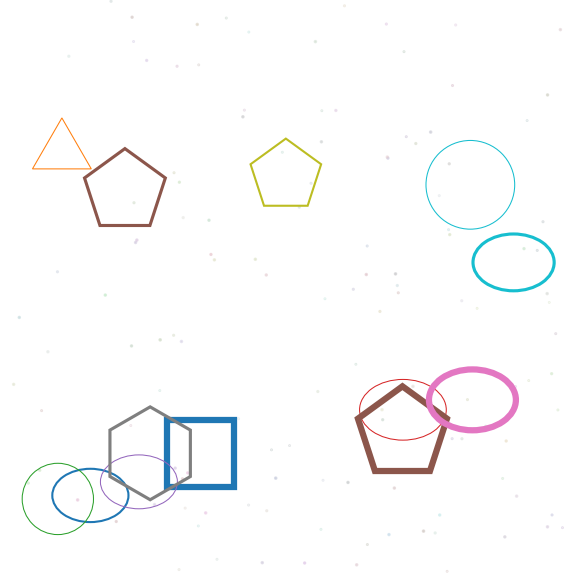[{"shape": "square", "thickness": 3, "radius": 0.29, "center": [0.347, 0.214]}, {"shape": "oval", "thickness": 1, "radius": 0.33, "center": [0.157, 0.141]}, {"shape": "triangle", "thickness": 0.5, "radius": 0.29, "center": [0.107, 0.736]}, {"shape": "circle", "thickness": 0.5, "radius": 0.31, "center": [0.1, 0.135]}, {"shape": "oval", "thickness": 0.5, "radius": 0.38, "center": [0.698, 0.29]}, {"shape": "oval", "thickness": 0.5, "radius": 0.33, "center": [0.241, 0.165]}, {"shape": "pentagon", "thickness": 1.5, "radius": 0.37, "center": [0.216, 0.668]}, {"shape": "pentagon", "thickness": 3, "radius": 0.41, "center": [0.697, 0.249]}, {"shape": "oval", "thickness": 3, "radius": 0.38, "center": [0.818, 0.307]}, {"shape": "hexagon", "thickness": 1.5, "radius": 0.4, "center": [0.26, 0.214]}, {"shape": "pentagon", "thickness": 1, "radius": 0.32, "center": [0.495, 0.695]}, {"shape": "circle", "thickness": 0.5, "radius": 0.38, "center": [0.814, 0.679]}, {"shape": "oval", "thickness": 1.5, "radius": 0.35, "center": [0.889, 0.545]}]